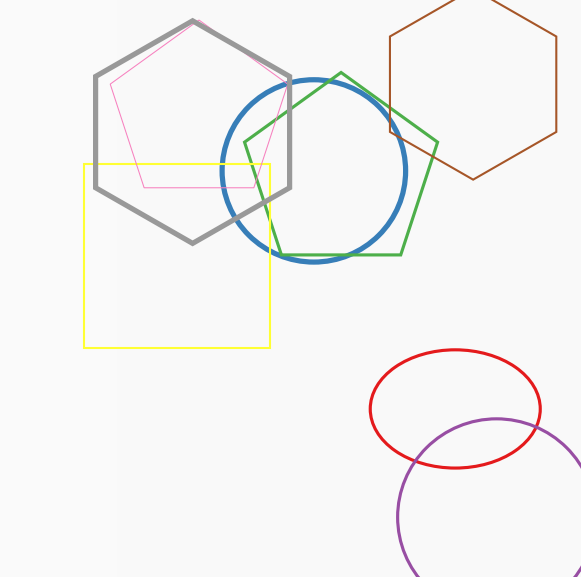[{"shape": "oval", "thickness": 1.5, "radius": 0.73, "center": [0.783, 0.291]}, {"shape": "circle", "thickness": 2.5, "radius": 0.79, "center": [0.54, 0.703]}, {"shape": "pentagon", "thickness": 1.5, "radius": 0.87, "center": [0.587, 0.699]}, {"shape": "circle", "thickness": 1.5, "radius": 0.85, "center": [0.854, 0.104]}, {"shape": "square", "thickness": 1, "radius": 0.8, "center": [0.304, 0.556]}, {"shape": "hexagon", "thickness": 1, "radius": 0.83, "center": [0.814, 0.853]}, {"shape": "pentagon", "thickness": 0.5, "radius": 0.8, "center": [0.342, 0.804]}, {"shape": "hexagon", "thickness": 2.5, "radius": 0.96, "center": [0.331, 0.77]}]